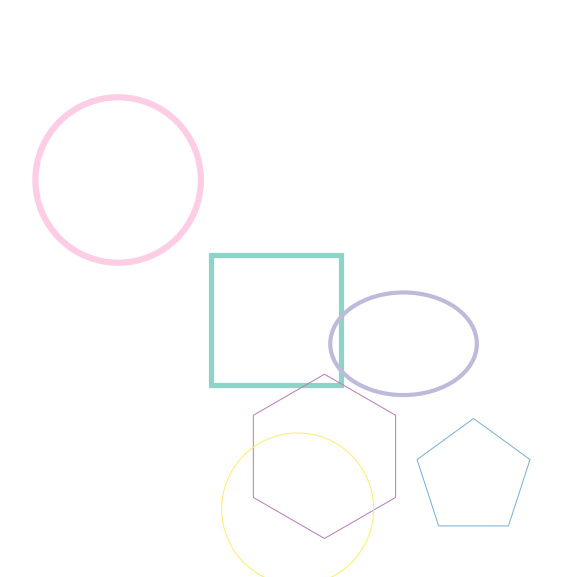[{"shape": "square", "thickness": 2.5, "radius": 0.56, "center": [0.478, 0.445]}, {"shape": "oval", "thickness": 2, "radius": 0.63, "center": [0.699, 0.404]}, {"shape": "pentagon", "thickness": 0.5, "radius": 0.51, "center": [0.82, 0.172]}, {"shape": "circle", "thickness": 3, "radius": 0.72, "center": [0.205, 0.687]}, {"shape": "hexagon", "thickness": 0.5, "radius": 0.71, "center": [0.562, 0.209]}, {"shape": "circle", "thickness": 0.5, "radius": 0.66, "center": [0.515, 0.118]}]